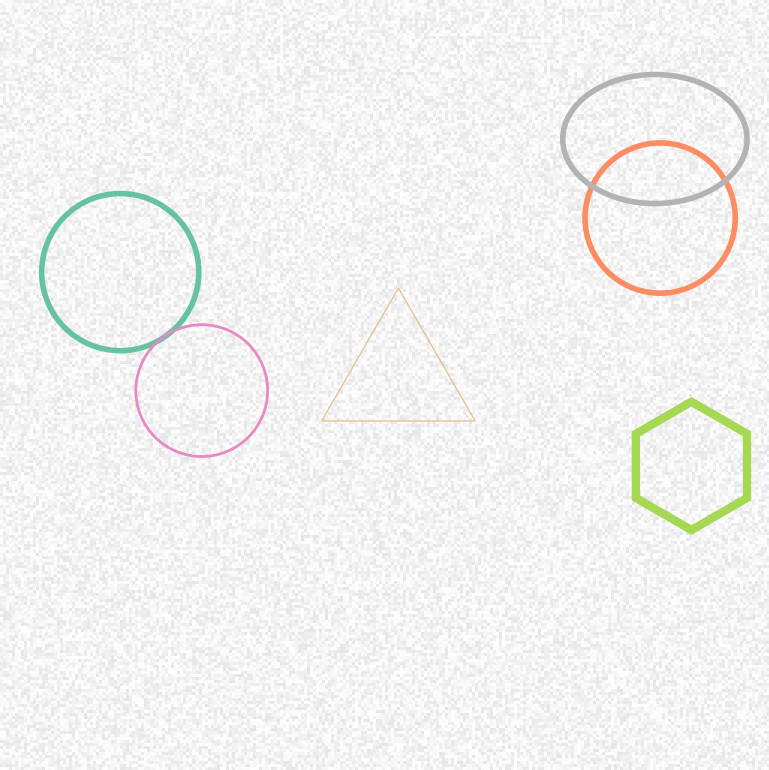[{"shape": "circle", "thickness": 2, "radius": 0.51, "center": [0.156, 0.647]}, {"shape": "circle", "thickness": 2, "radius": 0.49, "center": [0.857, 0.717]}, {"shape": "circle", "thickness": 1, "radius": 0.43, "center": [0.262, 0.493]}, {"shape": "hexagon", "thickness": 3, "radius": 0.42, "center": [0.898, 0.395]}, {"shape": "triangle", "thickness": 0.5, "radius": 0.58, "center": [0.517, 0.511]}, {"shape": "oval", "thickness": 2, "radius": 0.6, "center": [0.85, 0.819]}]